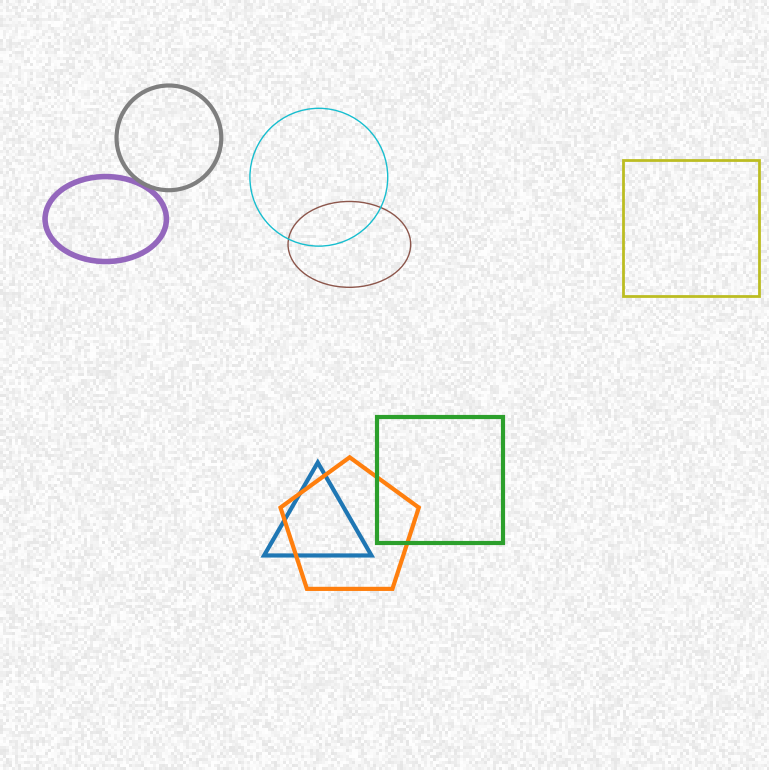[{"shape": "triangle", "thickness": 1.5, "radius": 0.4, "center": [0.413, 0.319]}, {"shape": "pentagon", "thickness": 1.5, "radius": 0.47, "center": [0.454, 0.312]}, {"shape": "square", "thickness": 1.5, "radius": 0.41, "center": [0.571, 0.377]}, {"shape": "oval", "thickness": 2, "radius": 0.39, "center": [0.137, 0.716]}, {"shape": "oval", "thickness": 0.5, "radius": 0.4, "center": [0.454, 0.683]}, {"shape": "circle", "thickness": 1.5, "radius": 0.34, "center": [0.219, 0.821]}, {"shape": "square", "thickness": 1, "radius": 0.44, "center": [0.898, 0.704]}, {"shape": "circle", "thickness": 0.5, "radius": 0.45, "center": [0.414, 0.77]}]